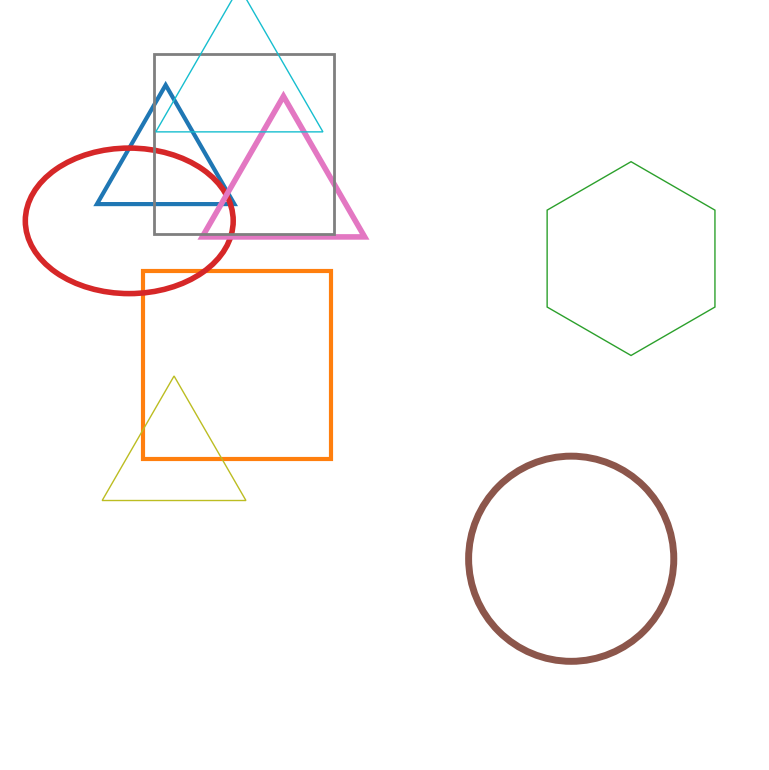[{"shape": "triangle", "thickness": 1.5, "radius": 0.52, "center": [0.215, 0.786]}, {"shape": "square", "thickness": 1.5, "radius": 0.61, "center": [0.307, 0.526]}, {"shape": "hexagon", "thickness": 0.5, "radius": 0.63, "center": [0.82, 0.664]}, {"shape": "oval", "thickness": 2, "radius": 0.67, "center": [0.168, 0.713]}, {"shape": "circle", "thickness": 2.5, "radius": 0.67, "center": [0.742, 0.274]}, {"shape": "triangle", "thickness": 2, "radius": 0.61, "center": [0.368, 0.753]}, {"shape": "square", "thickness": 1, "radius": 0.58, "center": [0.317, 0.813]}, {"shape": "triangle", "thickness": 0.5, "radius": 0.54, "center": [0.226, 0.404]}, {"shape": "triangle", "thickness": 0.5, "radius": 0.63, "center": [0.311, 0.891]}]